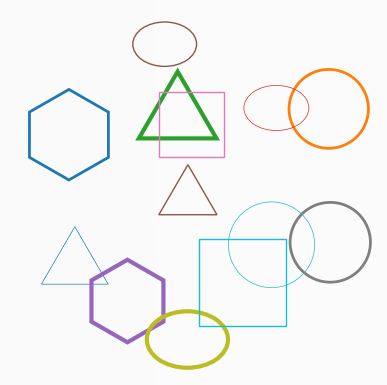[{"shape": "hexagon", "thickness": 2, "radius": 0.59, "center": [0.178, 0.65]}, {"shape": "triangle", "thickness": 0.5, "radius": 0.5, "center": [0.193, 0.312]}, {"shape": "circle", "thickness": 2, "radius": 0.51, "center": [0.848, 0.717]}, {"shape": "triangle", "thickness": 3, "radius": 0.58, "center": [0.458, 0.698]}, {"shape": "oval", "thickness": 0.5, "radius": 0.42, "center": [0.713, 0.72]}, {"shape": "hexagon", "thickness": 3, "radius": 0.54, "center": [0.329, 0.218]}, {"shape": "oval", "thickness": 1, "radius": 0.41, "center": [0.425, 0.885]}, {"shape": "triangle", "thickness": 1, "radius": 0.43, "center": [0.485, 0.486]}, {"shape": "square", "thickness": 1, "radius": 0.42, "center": [0.494, 0.677]}, {"shape": "circle", "thickness": 2, "radius": 0.52, "center": [0.852, 0.371]}, {"shape": "oval", "thickness": 3, "radius": 0.52, "center": [0.484, 0.118]}, {"shape": "square", "thickness": 1, "radius": 0.56, "center": [0.625, 0.266]}, {"shape": "circle", "thickness": 0.5, "radius": 0.56, "center": [0.701, 0.364]}]